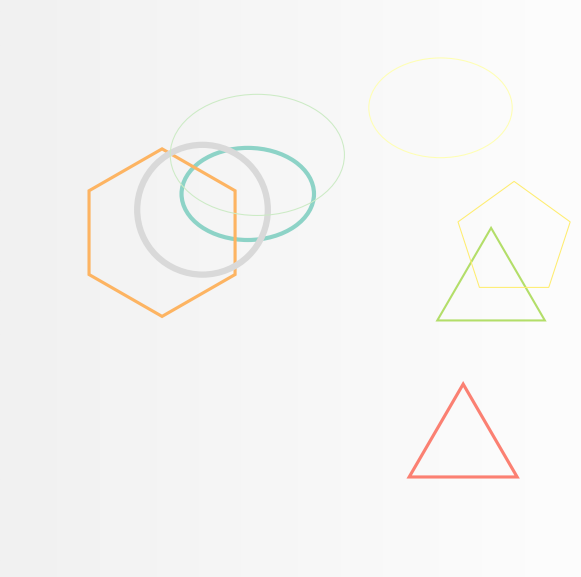[{"shape": "oval", "thickness": 2, "radius": 0.57, "center": [0.426, 0.663]}, {"shape": "oval", "thickness": 0.5, "radius": 0.62, "center": [0.758, 0.812]}, {"shape": "triangle", "thickness": 1.5, "radius": 0.54, "center": [0.797, 0.227]}, {"shape": "hexagon", "thickness": 1.5, "radius": 0.73, "center": [0.279, 0.596]}, {"shape": "triangle", "thickness": 1, "radius": 0.53, "center": [0.845, 0.498]}, {"shape": "circle", "thickness": 3, "radius": 0.56, "center": [0.348, 0.636]}, {"shape": "oval", "thickness": 0.5, "radius": 0.75, "center": [0.443, 0.731]}, {"shape": "pentagon", "thickness": 0.5, "radius": 0.51, "center": [0.884, 0.584]}]